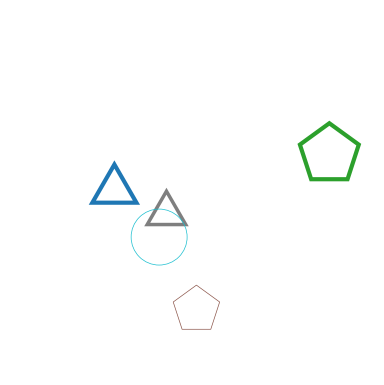[{"shape": "triangle", "thickness": 3, "radius": 0.33, "center": [0.297, 0.507]}, {"shape": "pentagon", "thickness": 3, "radius": 0.4, "center": [0.855, 0.599]}, {"shape": "pentagon", "thickness": 0.5, "radius": 0.32, "center": [0.51, 0.196]}, {"shape": "triangle", "thickness": 2.5, "radius": 0.29, "center": [0.432, 0.446]}, {"shape": "circle", "thickness": 0.5, "radius": 0.36, "center": [0.413, 0.384]}]